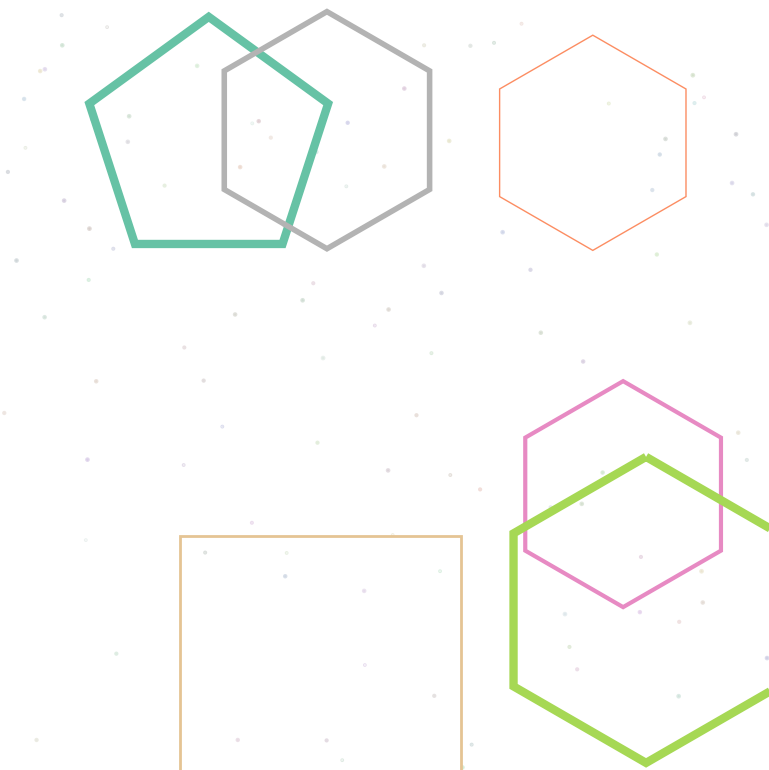[{"shape": "pentagon", "thickness": 3, "radius": 0.82, "center": [0.271, 0.815]}, {"shape": "hexagon", "thickness": 0.5, "radius": 0.7, "center": [0.77, 0.815]}, {"shape": "hexagon", "thickness": 1.5, "radius": 0.73, "center": [0.809, 0.358]}, {"shape": "hexagon", "thickness": 3, "radius": 0.99, "center": [0.839, 0.208]}, {"shape": "square", "thickness": 1, "radius": 0.91, "center": [0.417, 0.122]}, {"shape": "hexagon", "thickness": 2, "radius": 0.77, "center": [0.425, 0.831]}]